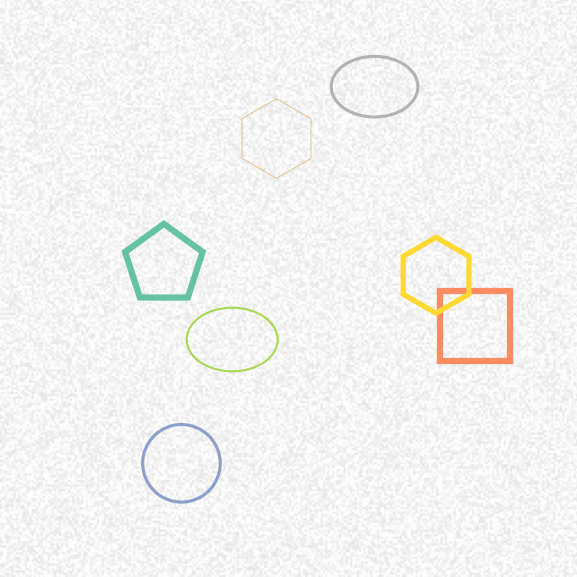[{"shape": "pentagon", "thickness": 3, "radius": 0.35, "center": [0.284, 0.541]}, {"shape": "square", "thickness": 3, "radius": 0.3, "center": [0.823, 0.434]}, {"shape": "circle", "thickness": 1.5, "radius": 0.34, "center": [0.314, 0.197]}, {"shape": "oval", "thickness": 1, "radius": 0.39, "center": [0.402, 0.411]}, {"shape": "hexagon", "thickness": 2.5, "radius": 0.33, "center": [0.755, 0.522]}, {"shape": "hexagon", "thickness": 0.5, "radius": 0.34, "center": [0.479, 0.759]}, {"shape": "oval", "thickness": 1.5, "radius": 0.38, "center": [0.649, 0.849]}]